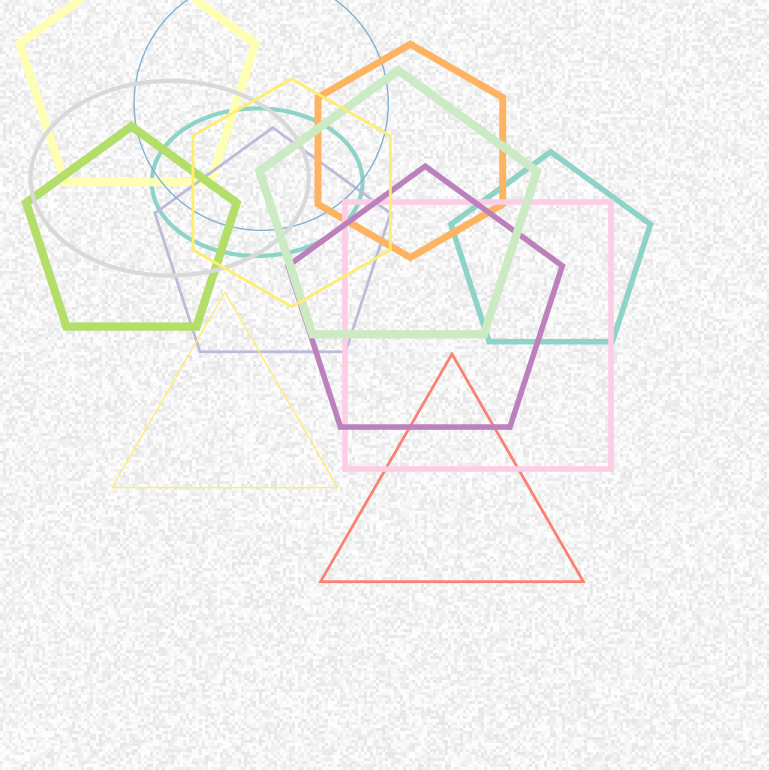[{"shape": "oval", "thickness": 1.5, "radius": 0.68, "center": [0.334, 0.763]}, {"shape": "pentagon", "thickness": 2, "radius": 0.68, "center": [0.715, 0.667]}, {"shape": "pentagon", "thickness": 3, "radius": 0.8, "center": [0.179, 0.894]}, {"shape": "pentagon", "thickness": 1, "radius": 0.8, "center": [0.354, 0.673]}, {"shape": "triangle", "thickness": 1, "radius": 0.99, "center": [0.587, 0.343]}, {"shape": "circle", "thickness": 0.5, "radius": 0.83, "center": [0.339, 0.866]}, {"shape": "hexagon", "thickness": 2.5, "radius": 0.69, "center": [0.533, 0.804]}, {"shape": "pentagon", "thickness": 3, "radius": 0.72, "center": [0.171, 0.692]}, {"shape": "square", "thickness": 2, "radius": 0.86, "center": [0.621, 0.564]}, {"shape": "oval", "thickness": 1.5, "radius": 0.9, "center": [0.22, 0.769]}, {"shape": "pentagon", "thickness": 2, "radius": 0.94, "center": [0.552, 0.597]}, {"shape": "pentagon", "thickness": 3, "radius": 0.95, "center": [0.517, 0.719]}, {"shape": "hexagon", "thickness": 1, "radius": 0.74, "center": [0.379, 0.75]}, {"shape": "triangle", "thickness": 0.5, "radius": 0.85, "center": [0.292, 0.451]}]